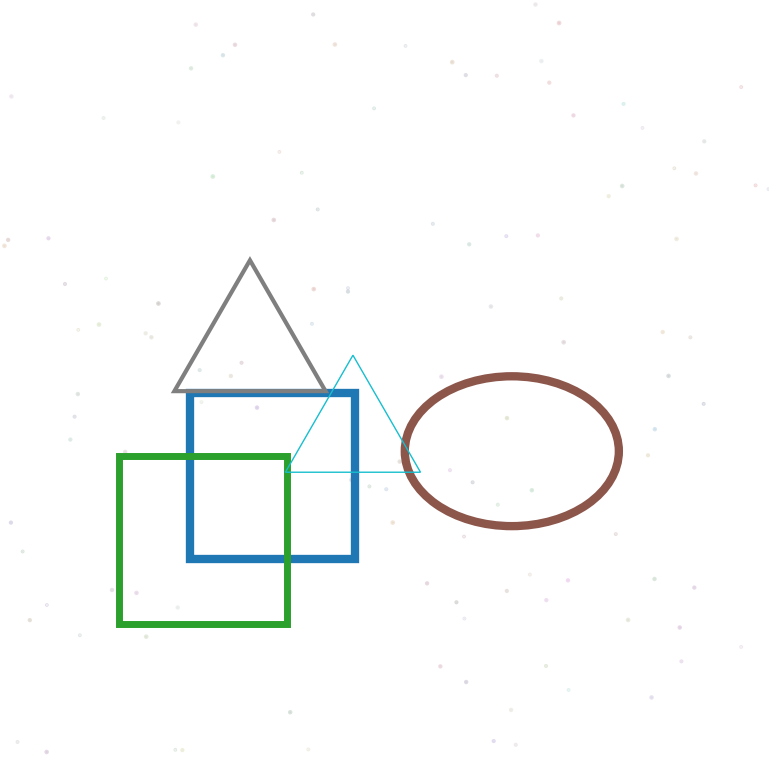[{"shape": "square", "thickness": 3, "radius": 0.54, "center": [0.354, 0.382]}, {"shape": "square", "thickness": 2.5, "radius": 0.54, "center": [0.263, 0.299]}, {"shape": "oval", "thickness": 3, "radius": 0.69, "center": [0.665, 0.414]}, {"shape": "triangle", "thickness": 1.5, "radius": 0.57, "center": [0.325, 0.549]}, {"shape": "triangle", "thickness": 0.5, "radius": 0.51, "center": [0.458, 0.437]}]